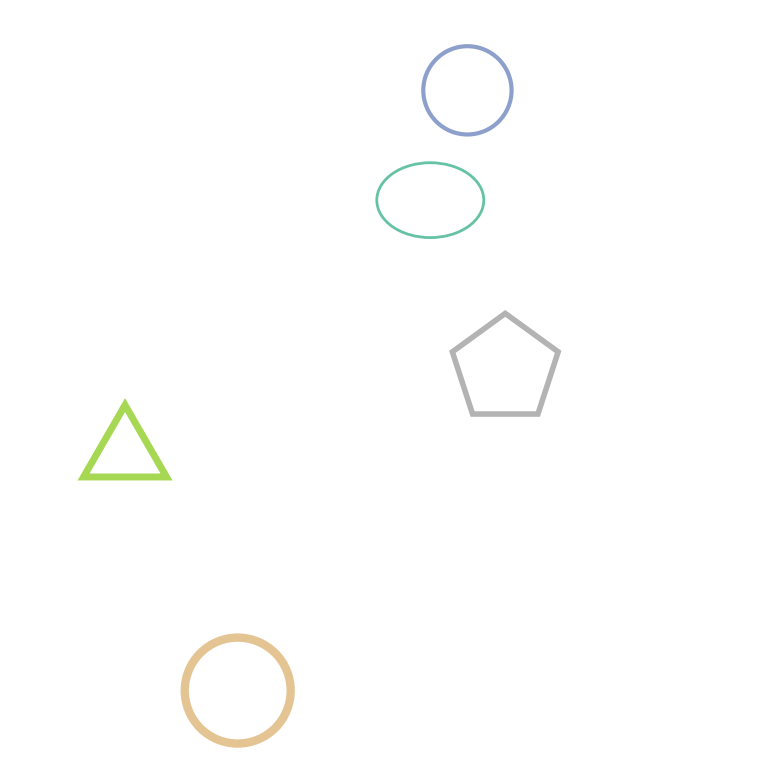[{"shape": "oval", "thickness": 1, "radius": 0.35, "center": [0.559, 0.74]}, {"shape": "circle", "thickness": 1.5, "radius": 0.29, "center": [0.607, 0.883]}, {"shape": "triangle", "thickness": 2.5, "radius": 0.31, "center": [0.162, 0.412]}, {"shape": "circle", "thickness": 3, "radius": 0.34, "center": [0.309, 0.103]}, {"shape": "pentagon", "thickness": 2, "radius": 0.36, "center": [0.656, 0.521]}]